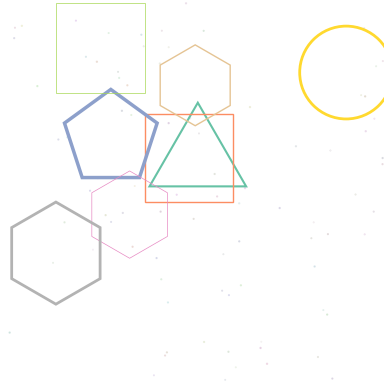[{"shape": "triangle", "thickness": 1.5, "radius": 0.72, "center": [0.514, 0.588]}, {"shape": "square", "thickness": 1, "radius": 0.57, "center": [0.491, 0.59]}, {"shape": "pentagon", "thickness": 2.5, "radius": 0.63, "center": [0.288, 0.641]}, {"shape": "hexagon", "thickness": 0.5, "radius": 0.57, "center": [0.337, 0.443]}, {"shape": "square", "thickness": 0.5, "radius": 0.58, "center": [0.261, 0.875]}, {"shape": "circle", "thickness": 2, "radius": 0.6, "center": [0.899, 0.812]}, {"shape": "hexagon", "thickness": 1, "radius": 0.52, "center": [0.507, 0.778]}, {"shape": "hexagon", "thickness": 2, "radius": 0.66, "center": [0.145, 0.343]}]